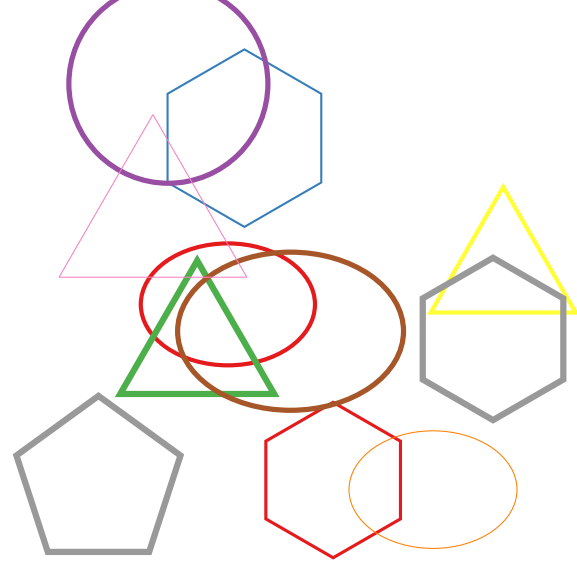[{"shape": "oval", "thickness": 2, "radius": 0.75, "center": [0.395, 0.472]}, {"shape": "hexagon", "thickness": 1.5, "radius": 0.67, "center": [0.577, 0.168]}, {"shape": "hexagon", "thickness": 1, "radius": 0.77, "center": [0.423, 0.76]}, {"shape": "triangle", "thickness": 3, "radius": 0.77, "center": [0.341, 0.394]}, {"shape": "circle", "thickness": 2.5, "radius": 0.86, "center": [0.292, 0.854]}, {"shape": "oval", "thickness": 0.5, "radius": 0.73, "center": [0.75, 0.151]}, {"shape": "triangle", "thickness": 2, "radius": 0.72, "center": [0.871, 0.53]}, {"shape": "oval", "thickness": 2.5, "radius": 0.98, "center": [0.503, 0.426]}, {"shape": "triangle", "thickness": 0.5, "radius": 0.94, "center": [0.265, 0.613]}, {"shape": "pentagon", "thickness": 3, "radius": 0.75, "center": [0.17, 0.164]}, {"shape": "hexagon", "thickness": 3, "radius": 0.7, "center": [0.854, 0.412]}]